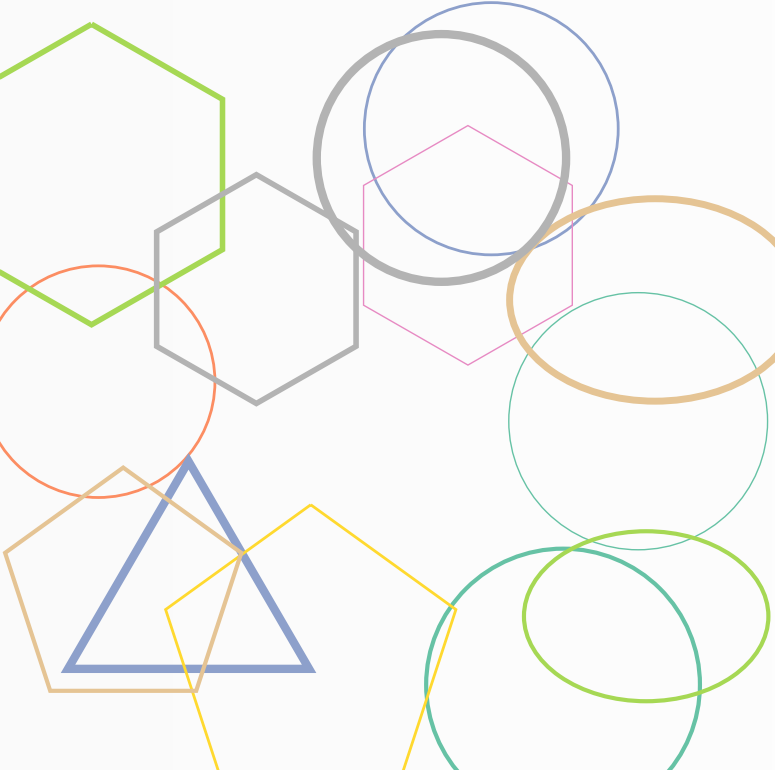[{"shape": "circle", "thickness": 1.5, "radius": 0.88, "center": [0.727, 0.111]}, {"shape": "circle", "thickness": 0.5, "radius": 0.83, "center": [0.823, 0.453]}, {"shape": "circle", "thickness": 1, "radius": 0.75, "center": [0.127, 0.504]}, {"shape": "triangle", "thickness": 3, "radius": 0.9, "center": [0.243, 0.221]}, {"shape": "circle", "thickness": 1, "radius": 0.82, "center": [0.634, 0.833]}, {"shape": "hexagon", "thickness": 0.5, "radius": 0.78, "center": [0.604, 0.681]}, {"shape": "oval", "thickness": 1.5, "radius": 0.79, "center": [0.834, 0.2]}, {"shape": "hexagon", "thickness": 2, "radius": 0.98, "center": [0.118, 0.773]}, {"shape": "pentagon", "thickness": 1, "radius": 0.98, "center": [0.401, 0.148]}, {"shape": "pentagon", "thickness": 1.5, "radius": 0.8, "center": [0.159, 0.232]}, {"shape": "oval", "thickness": 2.5, "radius": 0.94, "center": [0.845, 0.61]}, {"shape": "hexagon", "thickness": 2, "radius": 0.74, "center": [0.331, 0.625]}, {"shape": "circle", "thickness": 3, "radius": 0.8, "center": [0.57, 0.795]}]